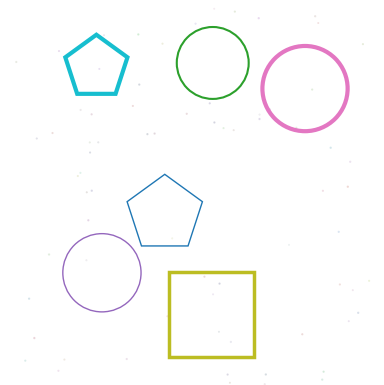[{"shape": "pentagon", "thickness": 1, "radius": 0.51, "center": [0.428, 0.444]}, {"shape": "circle", "thickness": 1.5, "radius": 0.47, "center": [0.553, 0.836]}, {"shape": "circle", "thickness": 1, "radius": 0.51, "center": [0.265, 0.292]}, {"shape": "circle", "thickness": 3, "radius": 0.55, "center": [0.792, 0.77]}, {"shape": "square", "thickness": 2.5, "radius": 0.55, "center": [0.55, 0.183]}, {"shape": "pentagon", "thickness": 3, "radius": 0.42, "center": [0.25, 0.825]}]